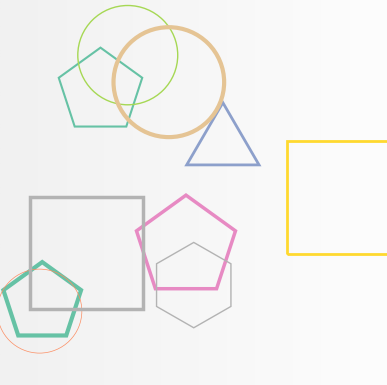[{"shape": "pentagon", "thickness": 1.5, "radius": 0.57, "center": [0.259, 0.763]}, {"shape": "pentagon", "thickness": 3, "radius": 0.53, "center": [0.109, 0.214]}, {"shape": "circle", "thickness": 0.5, "radius": 0.55, "center": [0.102, 0.192]}, {"shape": "triangle", "thickness": 2, "radius": 0.54, "center": [0.575, 0.626]}, {"shape": "pentagon", "thickness": 2.5, "radius": 0.67, "center": [0.48, 0.359]}, {"shape": "circle", "thickness": 1, "radius": 0.64, "center": [0.33, 0.857]}, {"shape": "square", "thickness": 2, "radius": 0.73, "center": [0.887, 0.487]}, {"shape": "circle", "thickness": 3, "radius": 0.71, "center": [0.436, 0.787]}, {"shape": "square", "thickness": 2.5, "radius": 0.73, "center": [0.224, 0.342]}, {"shape": "hexagon", "thickness": 1, "radius": 0.55, "center": [0.5, 0.259]}]